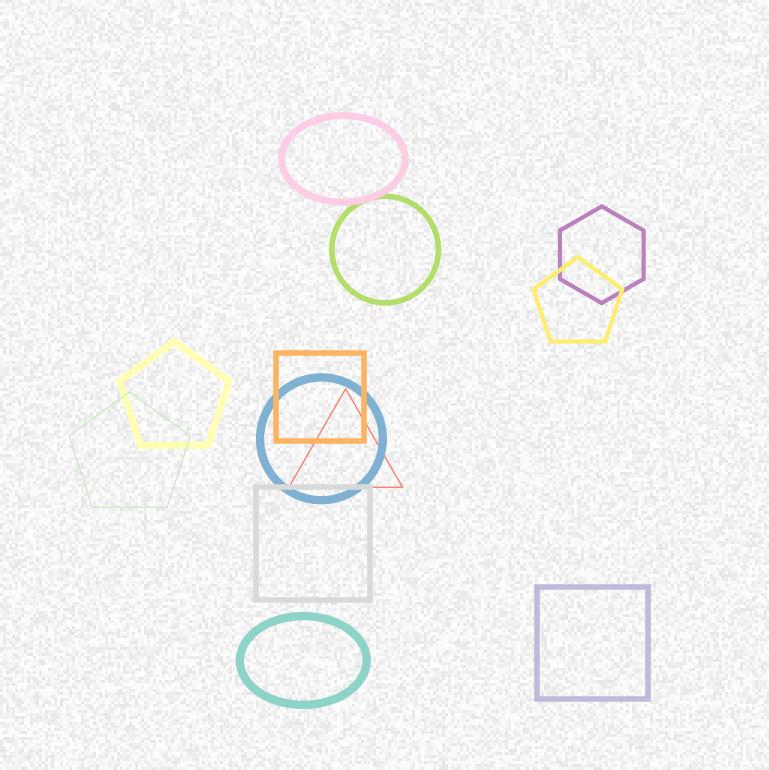[{"shape": "oval", "thickness": 3, "radius": 0.41, "center": [0.394, 0.142]}, {"shape": "pentagon", "thickness": 2.5, "radius": 0.37, "center": [0.226, 0.482]}, {"shape": "square", "thickness": 2, "radius": 0.36, "center": [0.77, 0.165]}, {"shape": "triangle", "thickness": 0.5, "radius": 0.43, "center": [0.449, 0.41]}, {"shape": "circle", "thickness": 3, "radius": 0.4, "center": [0.417, 0.43]}, {"shape": "square", "thickness": 2, "radius": 0.29, "center": [0.416, 0.485]}, {"shape": "circle", "thickness": 2, "radius": 0.35, "center": [0.5, 0.676]}, {"shape": "oval", "thickness": 2.5, "radius": 0.4, "center": [0.446, 0.794]}, {"shape": "square", "thickness": 2, "radius": 0.37, "center": [0.406, 0.294]}, {"shape": "hexagon", "thickness": 1.5, "radius": 0.31, "center": [0.781, 0.669]}, {"shape": "pentagon", "thickness": 0.5, "radius": 0.41, "center": [0.168, 0.408]}, {"shape": "pentagon", "thickness": 1.5, "radius": 0.3, "center": [0.751, 0.606]}]